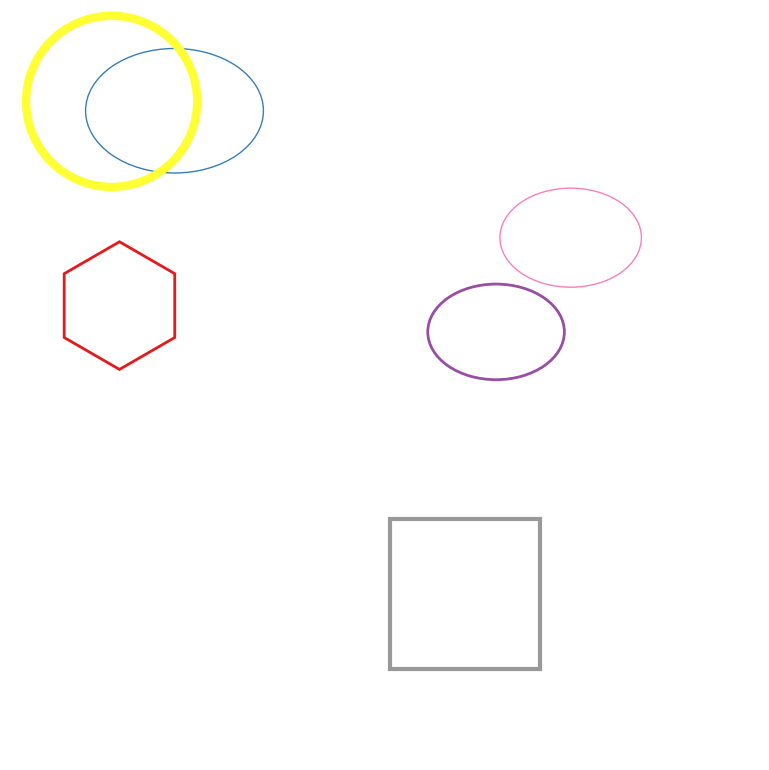[{"shape": "hexagon", "thickness": 1, "radius": 0.41, "center": [0.155, 0.603]}, {"shape": "oval", "thickness": 0.5, "radius": 0.58, "center": [0.227, 0.856]}, {"shape": "oval", "thickness": 1, "radius": 0.44, "center": [0.644, 0.569]}, {"shape": "circle", "thickness": 3, "radius": 0.56, "center": [0.145, 0.868]}, {"shape": "oval", "thickness": 0.5, "radius": 0.46, "center": [0.741, 0.691]}, {"shape": "square", "thickness": 1.5, "radius": 0.49, "center": [0.604, 0.229]}]